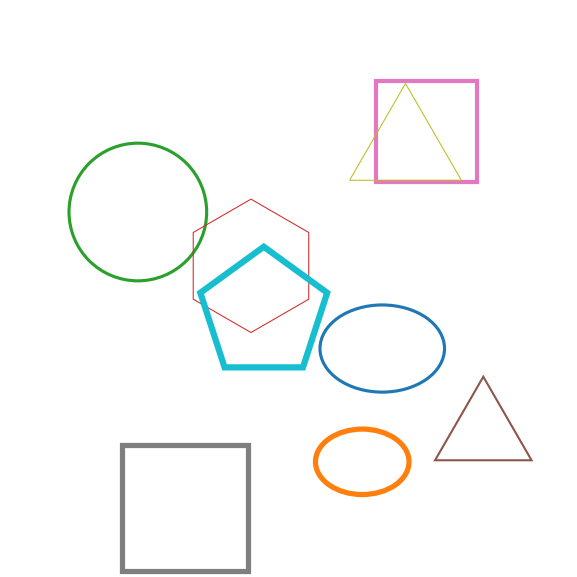[{"shape": "oval", "thickness": 1.5, "radius": 0.54, "center": [0.662, 0.396]}, {"shape": "oval", "thickness": 2.5, "radius": 0.4, "center": [0.627, 0.199]}, {"shape": "circle", "thickness": 1.5, "radius": 0.6, "center": [0.239, 0.632]}, {"shape": "hexagon", "thickness": 0.5, "radius": 0.58, "center": [0.435, 0.539]}, {"shape": "triangle", "thickness": 1, "radius": 0.48, "center": [0.837, 0.25]}, {"shape": "square", "thickness": 2, "radius": 0.44, "center": [0.739, 0.771]}, {"shape": "square", "thickness": 2.5, "radius": 0.55, "center": [0.321, 0.119]}, {"shape": "triangle", "thickness": 0.5, "radius": 0.56, "center": [0.702, 0.743]}, {"shape": "pentagon", "thickness": 3, "radius": 0.58, "center": [0.457, 0.456]}]